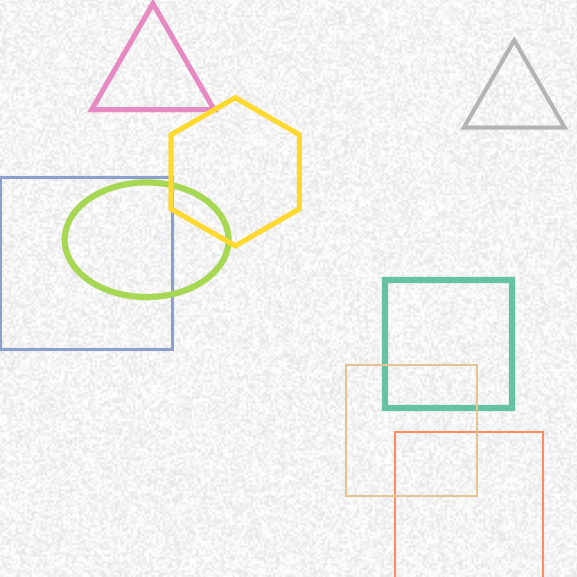[{"shape": "square", "thickness": 3, "radius": 0.55, "center": [0.777, 0.404]}, {"shape": "square", "thickness": 1, "radius": 0.64, "center": [0.812, 0.123]}, {"shape": "square", "thickness": 1.5, "radius": 0.74, "center": [0.149, 0.544]}, {"shape": "triangle", "thickness": 2.5, "radius": 0.61, "center": [0.265, 0.871]}, {"shape": "oval", "thickness": 3, "radius": 0.71, "center": [0.254, 0.584]}, {"shape": "hexagon", "thickness": 2.5, "radius": 0.64, "center": [0.407, 0.702]}, {"shape": "square", "thickness": 1, "radius": 0.57, "center": [0.712, 0.254]}, {"shape": "triangle", "thickness": 2, "radius": 0.5, "center": [0.891, 0.829]}]